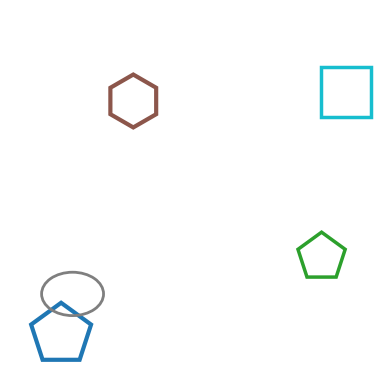[{"shape": "pentagon", "thickness": 3, "radius": 0.41, "center": [0.159, 0.132]}, {"shape": "pentagon", "thickness": 2.5, "radius": 0.32, "center": [0.835, 0.332]}, {"shape": "hexagon", "thickness": 3, "radius": 0.34, "center": [0.346, 0.738]}, {"shape": "oval", "thickness": 2, "radius": 0.4, "center": [0.188, 0.237]}, {"shape": "square", "thickness": 2.5, "radius": 0.33, "center": [0.898, 0.761]}]